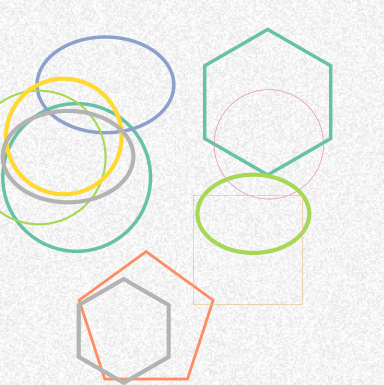[{"shape": "circle", "thickness": 2.5, "radius": 0.96, "center": [0.199, 0.539]}, {"shape": "hexagon", "thickness": 2.5, "radius": 0.94, "center": [0.695, 0.735]}, {"shape": "pentagon", "thickness": 2, "radius": 0.92, "center": [0.38, 0.164]}, {"shape": "oval", "thickness": 2.5, "radius": 0.89, "center": [0.274, 0.78]}, {"shape": "circle", "thickness": 0.5, "radius": 0.71, "center": [0.698, 0.625]}, {"shape": "oval", "thickness": 3, "radius": 0.73, "center": [0.658, 0.445]}, {"shape": "circle", "thickness": 1.5, "radius": 0.87, "center": [0.101, 0.591]}, {"shape": "circle", "thickness": 3, "radius": 0.75, "center": [0.166, 0.645]}, {"shape": "square", "thickness": 0.5, "radius": 0.71, "center": [0.643, 0.351]}, {"shape": "hexagon", "thickness": 3, "radius": 0.67, "center": [0.321, 0.14]}, {"shape": "oval", "thickness": 3, "radius": 0.85, "center": [0.177, 0.593]}]